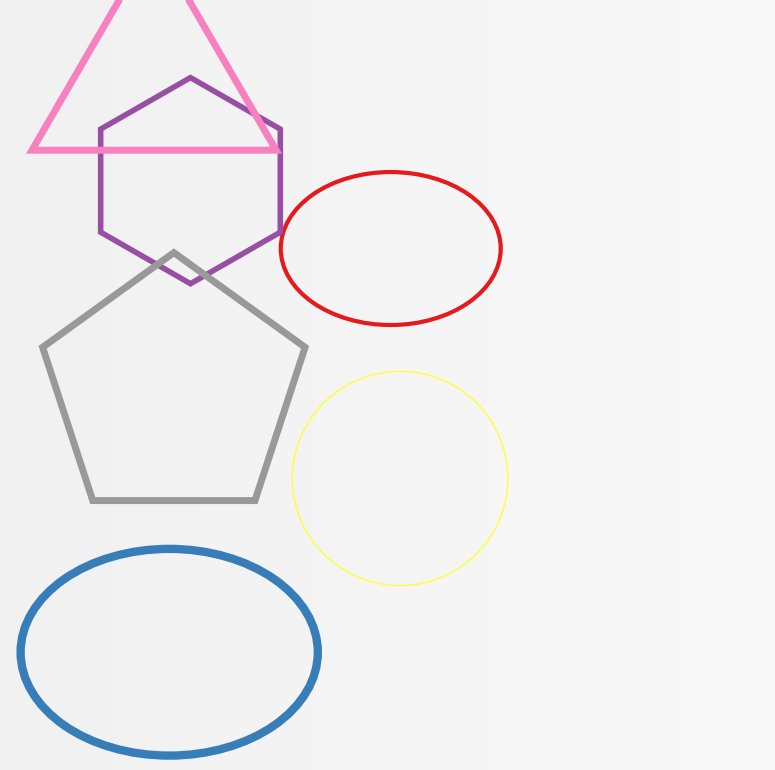[{"shape": "oval", "thickness": 1.5, "radius": 0.71, "center": [0.504, 0.677]}, {"shape": "oval", "thickness": 3, "radius": 0.96, "center": [0.218, 0.153]}, {"shape": "hexagon", "thickness": 2, "radius": 0.67, "center": [0.246, 0.765]}, {"shape": "circle", "thickness": 0.5, "radius": 0.7, "center": [0.516, 0.379]}, {"shape": "triangle", "thickness": 2.5, "radius": 0.91, "center": [0.199, 0.896]}, {"shape": "pentagon", "thickness": 2.5, "radius": 0.89, "center": [0.224, 0.494]}]